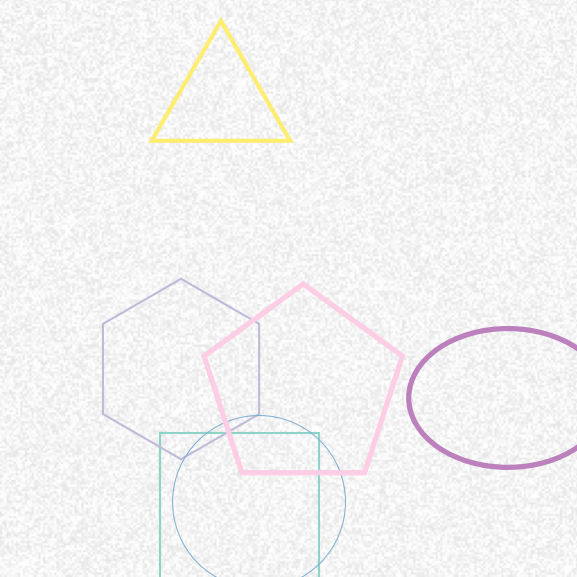[{"shape": "square", "thickness": 1, "radius": 0.69, "center": [0.415, 0.112]}, {"shape": "hexagon", "thickness": 1, "radius": 0.78, "center": [0.314, 0.36]}, {"shape": "circle", "thickness": 0.5, "radius": 0.75, "center": [0.449, 0.13]}, {"shape": "pentagon", "thickness": 2.5, "radius": 0.9, "center": [0.525, 0.327]}, {"shape": "oval", "thickness": 2.5, "radius": 0.86, "center": [0.879, 0.31]}, {"shape": "triangle", "thickness": 2, "radius": 0.69, "center": [0.383, 0.825]}]